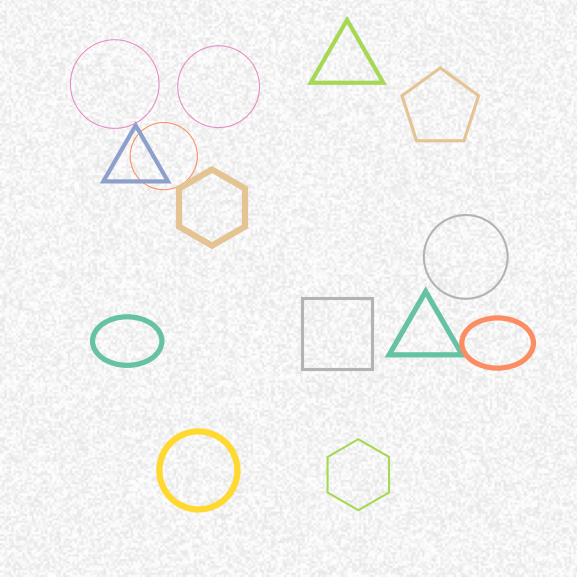[{"shape": "triangle", "thickness": 2.5, "radius": 0.37, "center": [0.737, 0.421]}, {"shape": "oval", "thickness": 2.5, "radius": 0.3, "center": [0.22, 0.409]}, {"shape": "oval", "thickness": 2.5, "radius": 0.31, "center": [0.862, 0.405]}, {"shape": "circle", "thickness": 0.5, "radius": 0.29, "center": [0.284, 0.729]}, {"shape": "triangle", "thickness": 2, "radius": 0.32, "center": [0.235, 0.717]}, {"shape": "circle", "thickness": 0.5, "radius": 0.35, "center": [0.379, 0.849]}, {"shape": "circle", "thickness": 0.5, "radius": 0.38, "center": [0.199, 0.854]}, {"shape": "triangle", "thickness": 2, "radius": 0.36, "center": [0.601, 0.892]}, {"shape": "hexagon", "thickness": 1, "radius": 0.31, "center": [0.62, 0.177]}, {"shape": "circle", "thickness": 3, "radius": 0.34, "center": [0.344, 0.185]}, {"shape": "hexagon", "thickness": 3, "radius": 0.33, "center": [0.367, 0.64]}, {"shape": "pentagon", "thickness": 1.5, "radius": 0.35, "center": [0.762, 0.812]}, {"shape": "square", "thickness": 1.5, "radius": 0.31, "center": [0.583, 0.422]}, {"shape": "circle", "thickness": 1, "radius": 0.36, "center": [0.806, 0.554]}]